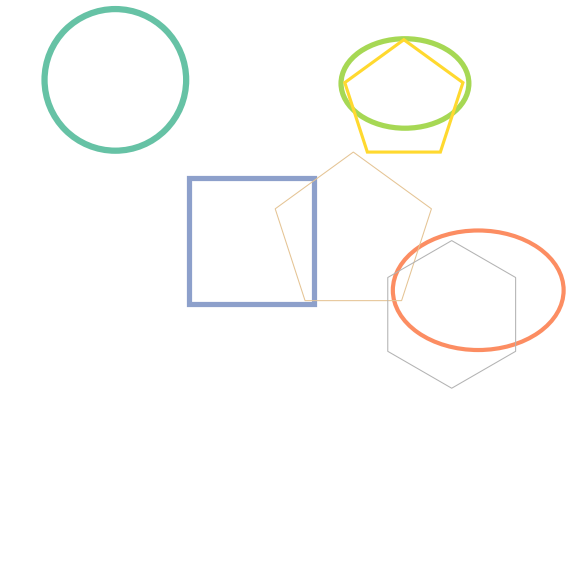[{"shape": "circle", "thickness": 3, "radius": 0.61, "center": [0.2, 0.861]}, {"shape": "oval", "thickness": 2, "radius": 0.74, "center": [0.828, 0.497]}, {"shape": "square", "thickness": 2.5, "radius": 0.54, "center": [0.435, 0.581]}, {"shape": "oval", "thickness": 2.5, "radius": 0.55, "center": [0.701, 0.855]}, {"shape": "pentagon", "thickness": 1.5, "radius": 0.54, "center": [0.699, 0.823]}, {"shape": "pentagon", "thickness": 0.5, "radius": 0.71, "center": [0.612, 0.594]}, {"shape": "hexagon", "thickness": 0.5, "radius": 0.64, "center": [0.782, 0.455]}]